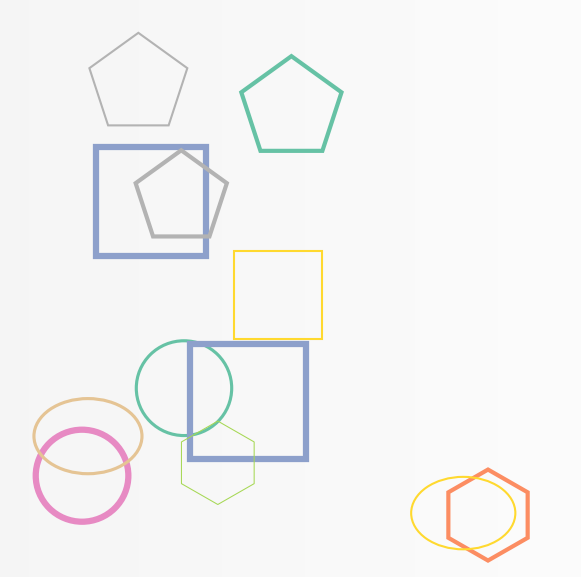[{"shape": "circle", "thickness": 1.5, "radius": 0.41, "center": [0.317, 0.327]}, {"shape": "pentagon", "thickness": 2, "radius": 0.45, "center": [0.501, 0.811]}, {"shape": "hexagon", "thickness": 2, "radius": 0.39, "center": [0.84, 0.107]}, {"shape": "square", "thickness": 3, "radius": 0.47, "center": [0.26, 0.65]}, {"shape": "square", "thickness": 3, "radius": 0.5, "center": [0.427, 0.304]}, {"shape": "circle", "thickness": 3, "radius": 0.4, "center": [0.141, 0.175]}, {"shape": "hexagon", "thickness": 0.5, "radius": 0.36, "center": [0.375, 0.198]}, {"shape": "square", "thickness": 1, "radius": 0.38, "center": [0.478, 0.488]}, {"shape": "oval", "thickness": 1, "radius": 0.45, "center": [0.797, 0.111]}, {"shape": "oval", "thickness": 1.5, "radius": 0.46, "center": [0.151, 0.244]}, {"shape": "pentagon", "thickness": 1, "radius": 0.44, "center": [0.238, 0.854]}, {"shape": "pentagon", "thickness": 2, "radius": 0.41, "center": [0.312, 0.656]}]